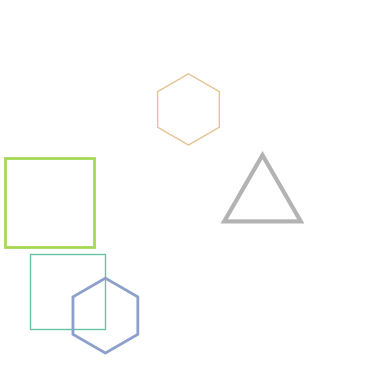[{"shape": "square", "thickness": 1, "radius": 0.49, "center": [0.176, 0.242]}, {"shape": "hexagon", "thickness": 2, "radius": 0.49, "center": [0.274, 0.18]}, {"shape": "square", "thickness": 2, "radius": 0.58, "center": [0.128, 0.473]}, {"shape": "hexagon", "thickness": 1, "radius": 0.46, "center": [0.49, 0.716]}, {"shape": "triangle", "thickness": 3, "radius": 0.57, "center": [0.682, 0.482]}]